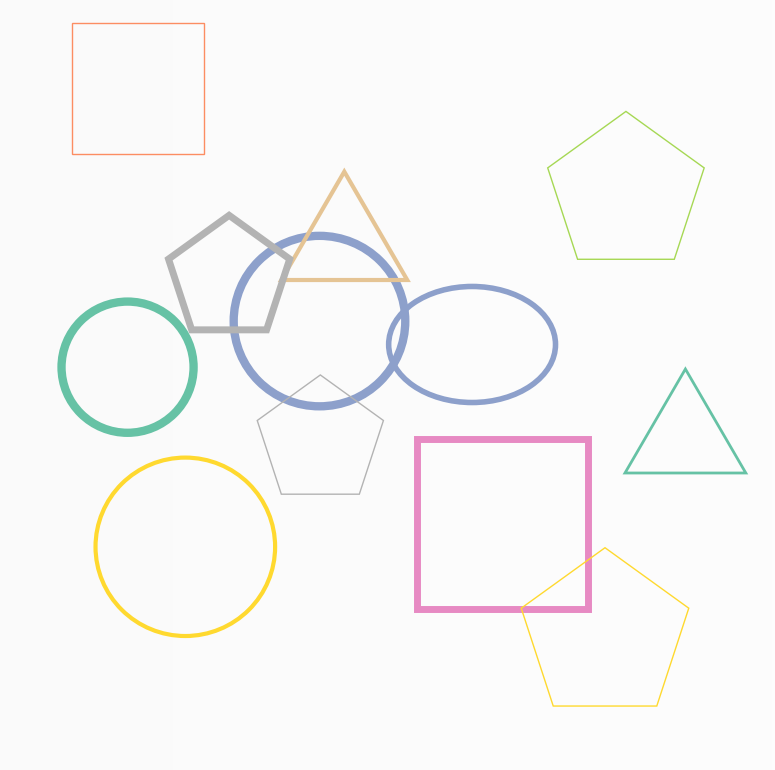[{"shape": "triangle", "thickness": 1, "radius": 0.45, "center": [0.884, 0.431]}, {"shape": "circle", "thickness": 3, "radius": 0.43, "center": [0.165, 0.523]}, {"shape": "square", "thickness": 0.5, "radius": 0.42, "center": [0.178, 0.885]}, {"shape": "circle", "thickness": 3, "radius": 0.55, "center": [0.412, 0.583]}, {"shape": "oval", "thickness": 2, "radius": 0.54, "center": [0.609, 0.553]}, {"shape": "square", "thickness": 2.5, "radius": 0.55, "center": [0.648, 0.319]}, {"shape": "pentagon", "thickness": 0.5, "radius": 0.53, "center": [0.808, 0.749]}, {"shape": "pentagon", "thickness": 0.5, "radius": 0.57, "center": [0.781, 0.175]}, {"shape": "circle", "thickness": 1.5, "radius": 0.58, "center": [0.239, 0.29]}, {"shape": "triangle", "thickness": 1.5, "radius": 0.47, "center": [0.444, 0.683]}, {"shape": "pentagon", "thickness": 0.5, "radius": 0.43, "center": [0.413, 0.427]}, {"shape": "pentagon", "thickness": 2.5, "radius": 0.41, "center": [0.296, 0.638]}]